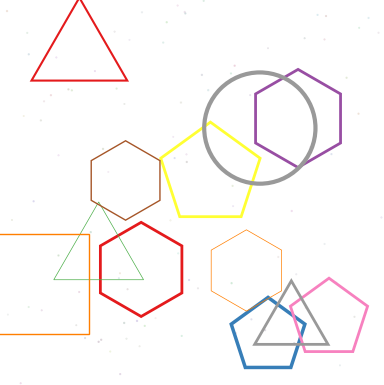[{"shape": "hexagon", "thickness": 2, "radius": 0.61, "center": [0.367, 0.3]}, {"shape": "triangle", "thickness": 1.5, "radius": 0.72, "center": [0.206, 0.862]}, {"shape": "pentagon", "thickness": 2.5, "radius": 0.5, "center": [0.696, 0.127]}, {"shape": "triangle", "thickness": 0.5, "radius": 0.67, "center": [0.256, 0.341]}, {"shape": "hexagon", "thickness": 2, "radius": 0.64, "center": [0.774, 0.692]}, {"shape": "hexagon", "thickness": 0.5, "radius": 0.53, "center": [0.64, 0.297]}, {"shape": "square", "thickness": 1, "radius": 0.65, "center": [0.102, 0.262]}, {"shape": "pentagon", "thickness": 2, "radius": 0.68, "center": [0.547, 0.547]}, {"shape": "hexagon", "thickness": 1, "radius": 0.52, "center": [0.326, 0.531]}, {"shape": "pentagon", "thickness": 2, "radius": 0.53, "center": [0.855, 0.172]}, {"shape": "triangle", "thickness": 2, "radius": 0.55, "center": [0.757, 0.161]}, {"shape": "circle", "thickness": 3, "radius": 0.72, "center": [0.675, 0.667]}]